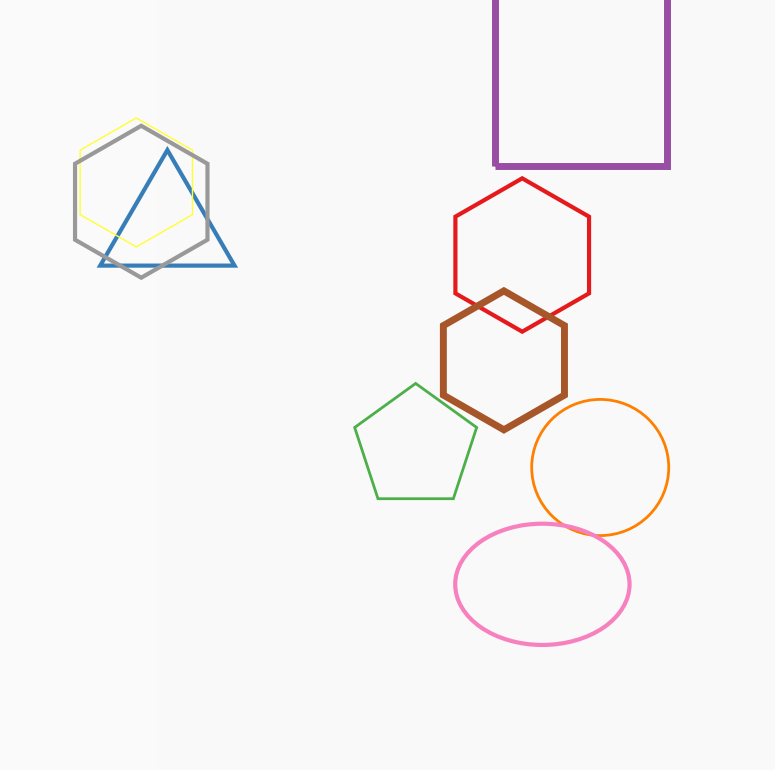[{"shape": "hexagon", "thickness": 1.5, "radius": 0.5, "center": [0.674, 0.669]}, {"shape": "triangle", "thickness": 1.5, "radius": 0.5, "center": [0.216, 0.705]}, {"shape": "pentagon", "thickness": 1, "radius": 0.41, "center": [0.536, 0.419]}, {"shape": "square", "thickness": 2.5, "radius": 0.55, "center": [0.749, 0.894]}, {"shape": "circle", "thickness": 1, "radius": 0.44, "center": [0.774, 0.393]}, {"shape": "hexagon", "thickness": 0.5, "radius": 0.42, "center": [0.176, 0.763]}, {"shape": "hexagon", "thickness": 2.5, "radius": 0.45, "center": [0.65, 0.532]}, {"shape": "oval", "thickness": 1.5, "radius": 0.56, "center": [0.7, 0.241]}, {"shape": "hexagon", "thickness": 1.5, "radius": 0.49, "center": [0.182, 0.738]}]